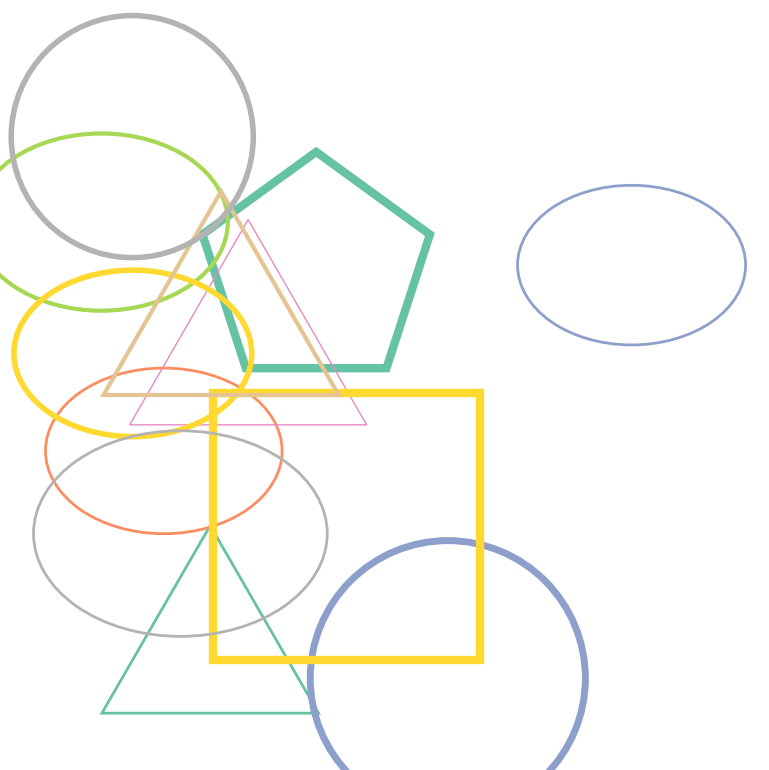[{"shape": "pentagon", "thickness": 3, "radius": 0.78, "center": [0.411, 0.647]}, {"shape": "triangle", "thickness": 1, "radius": 0.81, "center": [0.273, 0.155]}, {"shape": "oval", "thickness": 1, "radius": 0.77, "center": [0.213, 0.414]}, {"shape": "circle", "thickness": 2.5, "radius": 0.89, "center": [0.582, 0.119]}, {"shape": "oval", "thickness": 1, "radius": 0.74, "center": [0.82, 0.656]}, {"shape": "triangle", "thickness": 0.5, "radius": 0.89, "center": [0.322, 0.537]}, {"shape": "oval", "thickness": 1.5, "radius": 0.82, "center": [0.131, 0.712]}, {"shape": "oval", "thickness": 2, "radius": 0.77, "center": [0.173, 0.541]}, {"shape": "square", "thickness": 3, "radius": 0.87, "center": [0.45, 0.317]}, {"shape": "triangle", "thickness": 1.5, "radius": 0.88, "center": [0.287, 0.575]}, {"shape": "oval", "thickness": 1, "radius": 0.95, "center": [0.234, 0.307]}, {"shape": "circle", "thickness": 2, "radius": 0.79, "center": [0.172, 0.823]}]